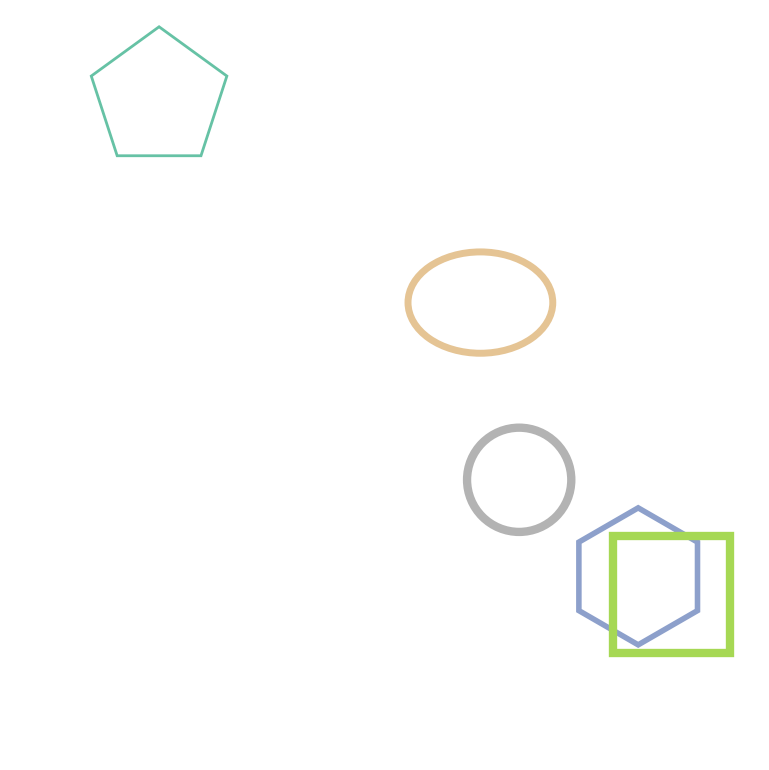[{"shape": "pentagon", "thickness": 1, "radius": 0.46, "center": [0.207, 0.873]}, {"shape": "hexagon", "thickness": 2, "radius": 0.44, "center": [0.829, 0.251]}, {"shape": "square", "thickness": 3, "radius": 0.38, "center": [0.872, 0.228]}, {"shape": "oval", "thickness": 2.5, "radius": 0.47, "center": [0.624, 0.607]}, {"shape": "circle", "thickness": 3, "radius": 0.34, "center": [0.674, 0.377]}]